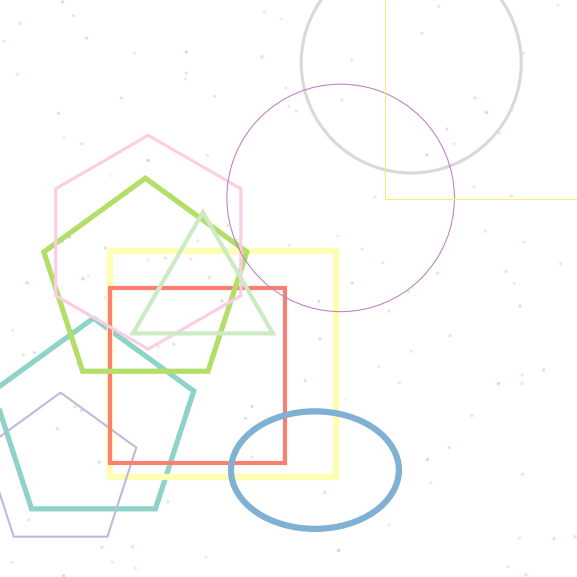[{"shape": "pentagon", "thickness": 2.5, "radius": 0.91, "center": [0.162, 0.266]}, {"shape": "square", "thickness": 3, "radius": 0.98, "center": [0.386, 0.369]}, {"shape": "pentagon", "thickness": 1, "radius": 0.69, "center": [0.105, 0.181]}, {"shape": "square", "thickness": 2, "radius": 0.76, "center": [0.342, 0.348]}, {"shape": "oval", "thickness": 3, "radius": 0.73, "center": [0.545, 0.185]}, {"shape": "pentagon", "thickness": 2.5, "radius": 0.92, "center": [0.252, 0.506]}, {"shape": "hexagon", "thickness": 1.5, "radius": 0.93, "center": [0.257, 0.58]}, {"shape": "circle", "thickness": 1.5, "radius": 0.95, "center": [0.712, 0.89]}, {"shape": "circle", "thickness": 0.5, "radius": 0.98, "center": [0.59, 0.656]}, {"shape": "triangle", "thickness": 2, "radius": 0.7, "center": [0.351, 0.492]}, {"shape": "square", "thickness": 0.5, "radius": 0.86, "center": [0.84, 0.828]}]